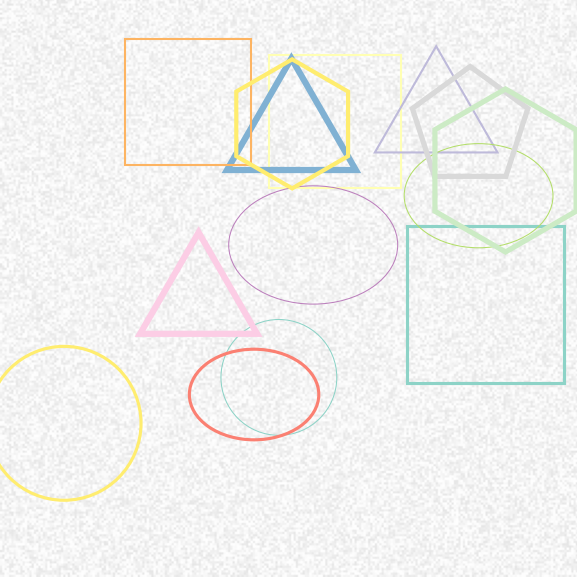[{"shape": "square", "thickness": 1.5, "radius": 0.68, "center": [0.841, 0.471]}, {"shape": "circle", "thickness": 0.5, "radius": 0.5, "center": [0.483, 0.346]}, {"shape": "square", "thickness": 1, "radius": 0.57, "center": [0.58, 0.789]}, {"shape": "triangle", "thickness": 1, "radius": 0.61, "center": [0.755, 0.796]}, {"shape": "oval", "thickness": 1.5, "radius": 0.56, "center": [0.44, 0.316]}, {"shape": "triangle", "thickness": 3, "radius": 0.64, "center": [0.505, 0.769]}, {"shape": "square", "thickness": 1, "radius": 0.54, "center": [0.325, 0.822]}, {"shape": "oval", "thickness": 0.5, "radius": 0.64, "center": [0.829, 0.66]}, {"shape": "triangle", "thickness": 3, "radius": 0.59, "center": [0.344, 0.48]}, {"shape": "pentagon", "thickness": 2.5, "radius": 0.53, "center": [0.814, 0.779]}, {"shape": "oval", "thickness": 0.5, "radius": 0.73, "center": [0.542, 0.575]}, {"shape": "hexagon", "thickness": 2.5, "radius": 0.71, "center": [0.875, 0.704]}, {"shape": "hexagon", "thickness": 2, "radius": 0.56, "center": [0.506, 0.785]}, {"shape": "circle", "thickness": 1.5, "radius": 0.67, "center": [0.111, 0.266]}]